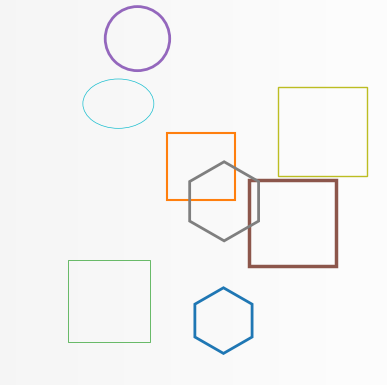[{"shape": "hexagon", "thickness": 2, "radius": 0.43, "center": [0.577, 0.167]}, {"shape": "square", "thickness": 1.5, "radius": 0.44, "center": [0.518, 0.567]}, {"shape": "square", "thickness": 0.5, "radius": 0.53, "center": [0.281, 0.219]}, {"shape": "circle", "thickness": 2, "radius": 0.42, "center": [0.355, 0.9]}, {"shape": "square", "thickness": 2.5, "radius": 0.56, "center": [0.755, 0.421]}, {"shape": "hexagon", "thickness": 2, "radius": 0.51, "center": [0.578, 0.477]}, {"shape": "square", "thickness": 1, "radius": 0.57, "center": [0.832, 0.658]}, {"shape": "oval", "thickness": 0.5, "radius": 0.46, "center": [0.305, 0.731]}]